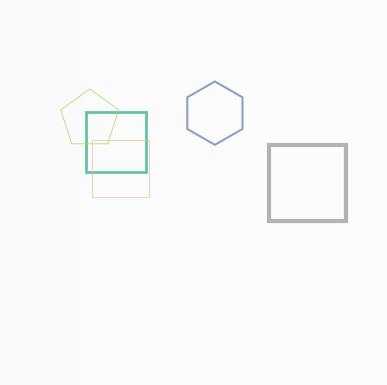[{"shape": "square", "thickness": 2, "radius": 0.39, "center": [0.299, 0.632]}, {"shape": "hexagon", "thickness": 1.5, "radius": 0.41, "center": [0.555, 0.706]}, {"shape": "pentagon", "thickness": 0.5, "radius": 0.39, "center": [0.232, 0.69]}, {"shape": "square", "thickness": 0.5, "radius": 0.37, "center": [0.311, 0.562]}, {"shape": "square", "thickness": 3, "radius": 0.49, "center": [0.794, 0.524]}]